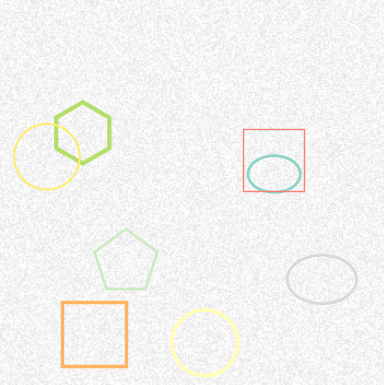[{"shape": "oval", "thickness": 2, "radius": 0.34, "center": [0.712, 0.548]}, {"shape": "circle", "thickness": 2.5, "radius": 0.43, "center": [0.532, 0.11]}, {"shape": "square", "thickness": 1, "radius": 0.4, "center": [0.71, 0.585]}, {"shape": "square", "thickness": 2.5, "radius": 0.42, "center": [0.244, 0.132]}, {"shape": "hexagon", "thickness": 3, "radius": 0.4, "center": [0.215, 0.655]}, {"shape": "oval", "thickness": 2, "radius": 0.45, "center": [0.836, 0.274]}, {"shape": "pentagon", "thickness": 2, "radius": 0.43, "center": [0.327, 0.319]}, {"shape": "circle", "thickness": 1.5, "radius": 0.43, "center": [0.122, 0.593]}]